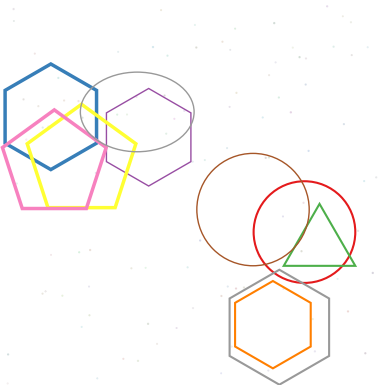[{"shape": "circle", "thickness": 1.5, "radius": 0.66, "center": [0.791, 0.397]}, {"shape": "hexagon", "thickness": 2.5, "radius": 0.69, "center": [0.132, 0.697]}, {"shape": "triangle", "thickness": 1.5, "radius": 0.54, "center": [0.83, 0.363]}, {"shape": "hexagon", "thickness": 1, "radius": 0.63, "center": [0.386, 0.644]}, {"shape": "hexagon", "thickness": 1.5, "radius": 0.57, "center": [0.709, 0.157]}, {"shape": "pentagon", "thickness": 2.5, "radius": 0.74, "center": [0.212, 0.581]}, {"shape": "circle", "thickness": 1, "radius": 0.73, "center": [0.657, 0.456]}, {"shape": "pentagon", "thickness": 2.5, "radius": 0.71, "center": [0.141, 0.573]}, {"shape": "oval", "thickness": 1, "radius": 0.74, "center": [0.356, 0.709]}, {"shape": "hexagon", "thickness": 1.5, "radius": 0.75, "center": [0.726, 0.15]}]